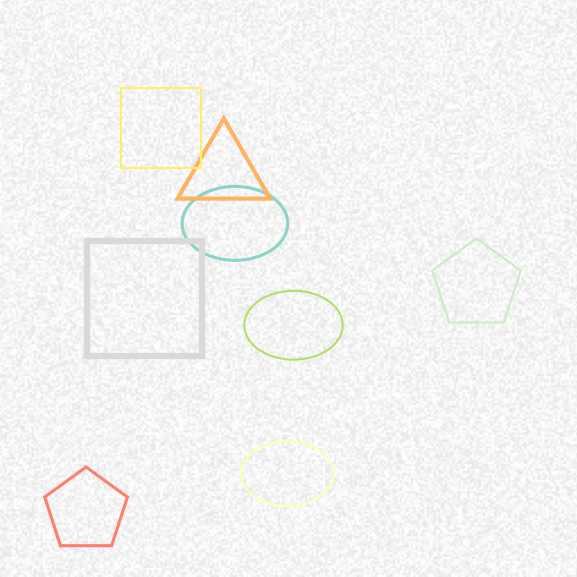[{"shape": "oval", "thickness": 1.5, "radius": 0.46, "center": [0.407, 0.612]}, {"shape": "oval", "thickness": 1, "radius": 0.4, "center": [0.498, 0.179]}, {"shape": "pentagon", "thickness": 1.5, "radius": 0.38, "center": [0.149, 0.115]}, {"shape": "triangle", "thickness": 2, "radius": 0.46, "center": [0.388, 0.702]}, {"shape": "oval", "thickness": 1, "radius": 0.43, "center": [0.508, 0.436]}, {"shape": "square", "thickness": 3, "radius": 0.5, "center": [0.25, 0.483]}, {"shape": "pentagon", "thickness": 1, "radius": 0.4, "center": [0.825, 0.506]}, {"shape": "square", "thickness": 1, "radius": 0.34, "center": [0.279, 0.778]}]